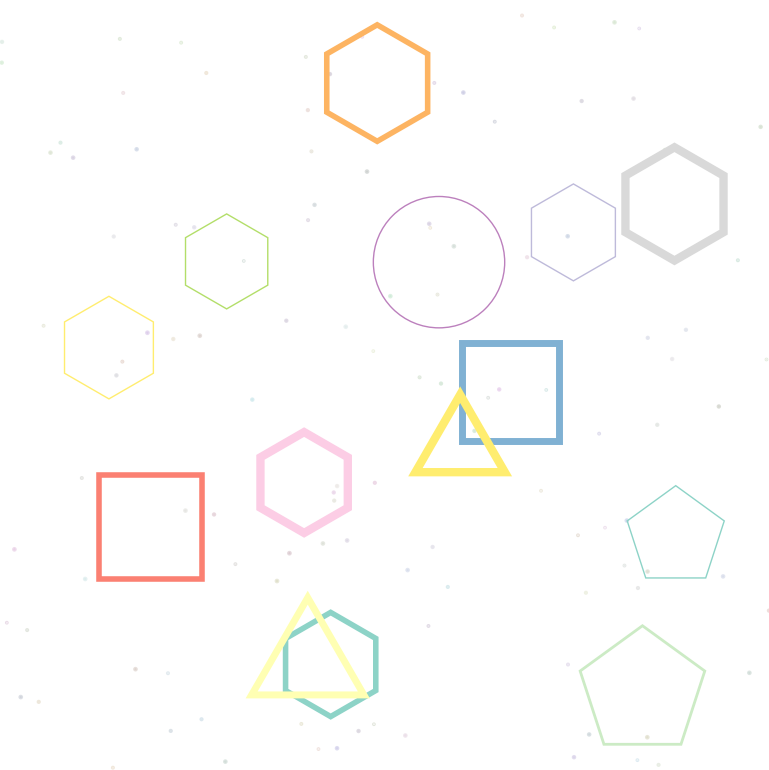[{"shape": "pentagon", "thickness": 0.5, "radius": 0.33, "center": [0.878, 0.303]}, {"shape": "hexagon", "thickness": 2, "radius": 0.34, "center": [0.429, 0.137]}, {"shape": "triangle", "thickness": 2.5, "radius": 0.42, "center": [0.4, 0.14]}, {"shape": "hexagon", "thickness": 0.5, "radius": 0.31, "center": [0.745, 0.698]}, {"shape": "square", "thickness": 2, "radius": 0.34, "center": [0.196, 0.316]}, {"shape": "square", "thickness": 2.5, "radius": 0.32, "center": [0.663, 0.491]}, {"shape": "hexagon", "thickness": 2, "radius": 0.38, "center": [0.49, 0.892]}, {"shape": "hexagon", "thickness": 0.5, "radius": 0.31, "center": [0.294, 0.66]}, {"shape": "hexagon", "thickness": 3, "radius": 0.33, "center": [0.395, 0.373]}, {"shape": "hexagon", "thickness": 3, "radius": 0.37, "center": [0.876, 0.735]}, {"shape": "circle", "thickness": 0.5, "radius": 0.43, "center": [0.57, 0.66]}, {"shape": "pentagon", "thickness": 1, "radius": 0.43, "center": [0.834, 0.102]}, {"shape": "hexagon", "thickness": 0.5, "radius": 0.33, "center": [0.141, 0.549]}, {"shape": "triangle", "thickness": 3, "radius": 0.34, "center": [0.598, 0.42]}]